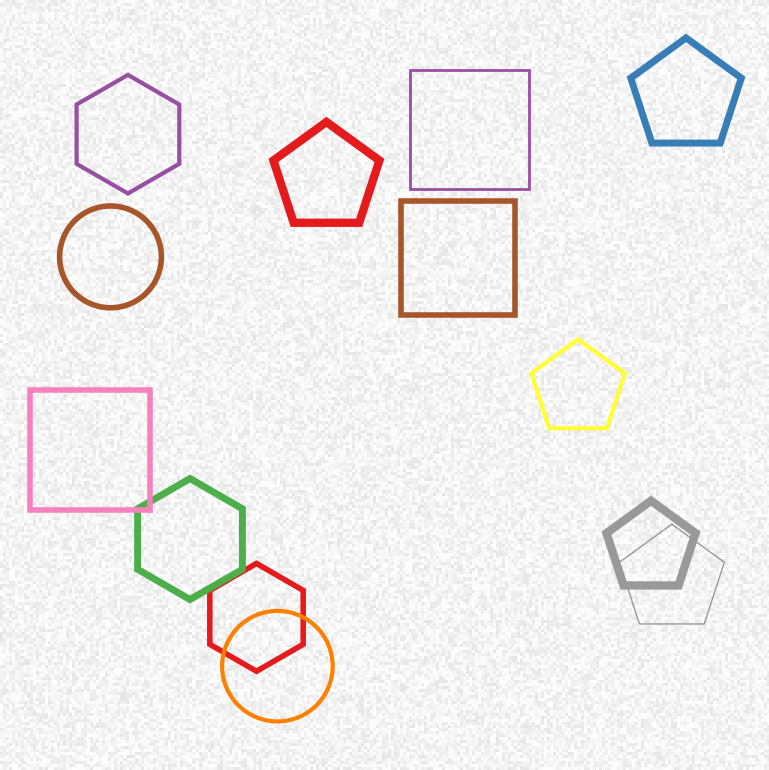[{"shape": "hexagon", "thickness": 2, "radius": 0.35, "center": [0.333, 0.198]}, {"shape": "pentagon", "thickness": 3, "radius": 0.36, "center": [0.424, 0.769]}, {"shape": "pentagon", "thickness": 2.5, "radius": 0.38, "center": [0.891, 0.875]}, {"shape": "hexagon", "thickness": 2.5, "radius": 0.39, "center": [0.247, 0.3]}, {"shape": "hexagon", "thickness": 1.5, "radius": 0.39, "center": [0.166, 0.826]}, {"shape": "square", "thickness": 1, "radius": 0.39, "center": [0.61, 0.831]}, {"shape": "circle", "thickness": 1.5, "radius": 0.36, "center": [0.36, 0.135]}, {"shape": "pentagon", "thickness": 1.5, "radius": 0.32, "center": [0.751, 0.496]}, {"shape": "circle", "thickness": 2, "radius": 0.33, "center": [0.144, 0.666]}, {"shape": "square", "thickness": 2, "radius": 0.37, "center": [0.594, 0.665]}, {"shape": "square", "thickness": 2, "radius": 0.39, "center": [0.117, 0.415]}, {"shape": "pentagon", "thickness": 0.5, "radius": 0.36, "center": [0.873, 0.248]}, {"shape": "pentagon", "thickness": 3, "radius": 0.3, "center": [0.846, 0.289]}]